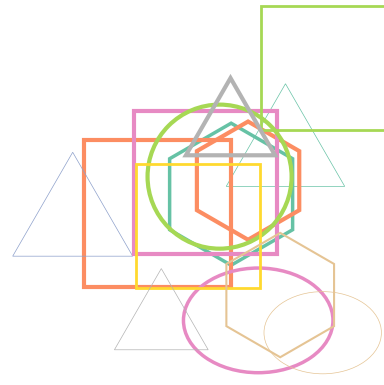[{"shape": "hexagon", "thickness": 2.5, "radius": 0.92, "center": [0.6, 0.496]}, {"shape": "triangle", "thickness": 0.5, "radius": 0.89, "center": [0.741, 0.605]}, {"shape": "square", "thickness": 3, "radius": 0.96, "center": [0.409, 0.446]}, {"shape": "hexagon", "thickness": 3, "radius": 0.77, "center": [0.644, 0.531]}, {"shape": "triangle", "thickness": 0.5, "radius": 0.9, "center": [0.189, 0.425]}, {"shape": "oval", "thickness": 2.5, "radius": 0.97, "center": [0.671, 0.168]}, {"shape": "square", "thickness": 3, "radius": 0.93, "center": [0.534, 0.527]}, {"shape": "square", "thickness": 2, "radius": 0.81, "center": [0.84, 0.823]}, {"shape": "circle", "thickness": 3, "radius": 0.94, "center": [0.57, 0.541]}, {"shape": "square", "thickness": 2, "radius": 0.81, "center": [0.515, 0.412]}, {"shape": "hexagon", "thickness": 1.5, "radius": 0.81, "center": [0.728, 0.234]}, {"shape": "oval", "thickness": 0.5, "radius": 0.76, "center": [0.838, 0.136]}, {"shape": "triangle", "thickness": 0.5, "radius": 0.7, "center": [0.419, 0.162]}, {"shape": "triangle", "thickness": 3, "radius": 0.67, "center": [0.599, 0.664]}]